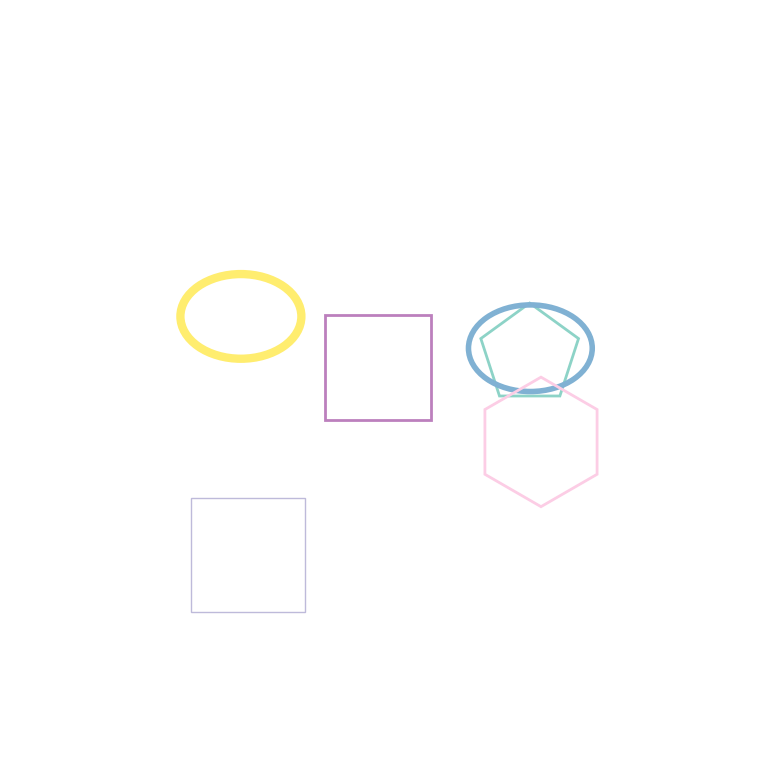[{"shape": "pentagon", "thickness": 1, "radius": 0.33, "center": [0.688, 0.54]}, {"shape": "square", "thickness": 0.5, "radius": 0.37, "center": [0.322, 0.279]}, {"shape": "oval", "thickness": 2, "radius": 0.4, "center": [0.689, 0.548]}, {"shape": "hexagon", "thickness": 1, "radius": 0.42, "center": [0.703, 0.426]}, {"shape": "square", "thickness": 1, "radius": 0.34, "center": [0.491, 0.523]}, {"shape": "oval", "thickness": 3, "radius": 0.39, "center": [0.313, 0.589]}]